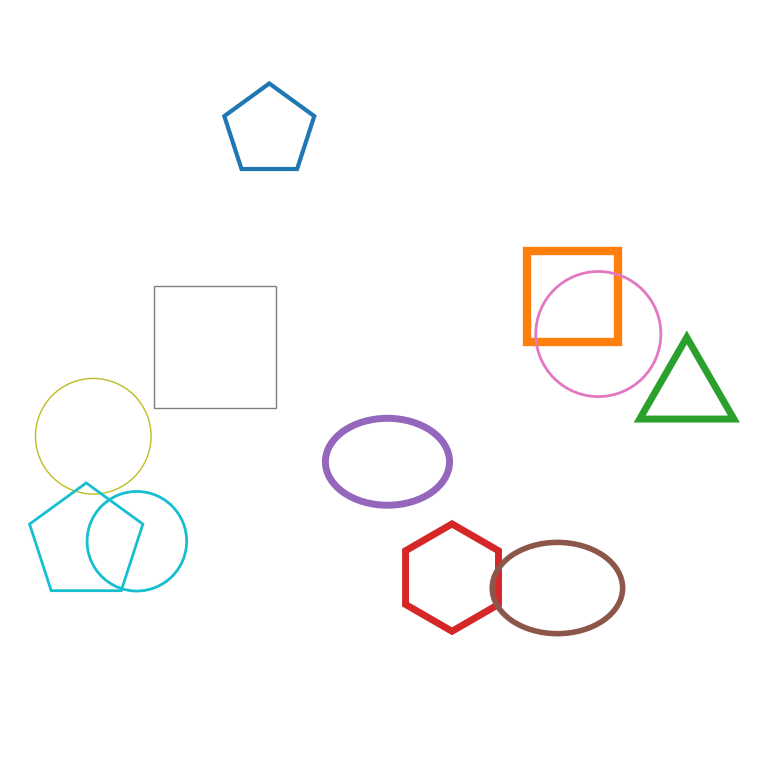[{"shape": "pentagon", "thickness": 1.5, "radius": 0.31, "center": [0.35, 0.83]}, {"shape": "square", "thickness": 3, "radius": 0.3, "center": [0.743, 0.615]}, {"shape": "triangle", "thickness": 2.5, "radius": 0.35, "center": [0.892, 0.491]}, {"shape": "hexagon", "thickness": 2.5, "radius": 0.35, "center": [0.587, 0.25]}, {"shape": "oval", "thickness": 2.5, "radius": 0.4, "center": [0.503, 0.4]}, {"shape": "oval", "thickness": 2, "radius": 0.42, "center": [0.724, 0.236]}, {"shape": "circle", "thickness": 1, "radius": 0.41, "center": [0.777, 0.566]}, {"shape": "square", "thickness": 0.5, "radius": 0.4, "center": [0.279, 0.55]}, {"shape": "circle", "thickness": 0.5, "radius": 0.38, "center": [0.121, 0.433]}, {"shape": "circle", "thickness": 1, "radius": 0.32, "center": [0.178, 0.297]}, {"shape": "pentagon", "thickness": 1, "radius": 0.39, "center": [0.112, 0.295]}]